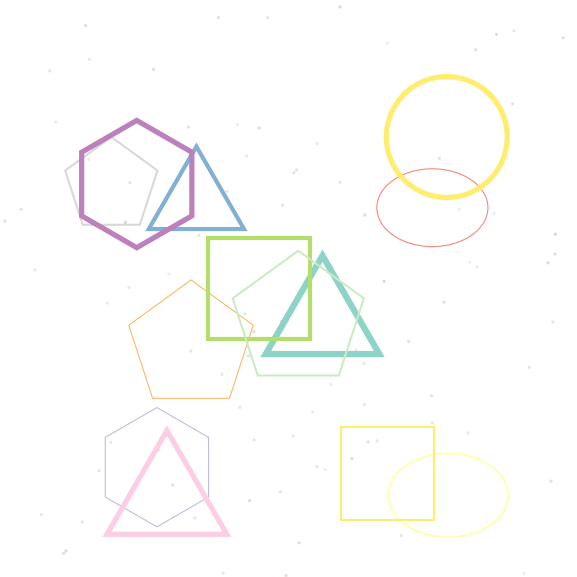[{"shape": "triangle", "thickness": 3, "radius": 0.57, "center": [0.558, 0.443]}, {"shape": "oval", "thickness": 1, "radius": 0.52, "center": [0.776, 0.142]}, {"shape": "hexagon", "thickness": 0.5, "radius": 0.52, "center": [0.272, 0.19]}, {"shape": "oval", "thickness": 0.5, "radius": 0.48, "center": [0.749, 0.639]}, {"shape": "triangle", "thickness": 2, "radius": 0.48, "center": [0.34, 0.65]}, {"shape": "pentagon", "thickness": 0.5, "radius": 0.57, "center": [0.331, 0.401]}, {"shape": "square", "thickness": 2, "radius": 0.44, "center": [0.448, 0.499]}, {"shape": "triangle", "thickness": 2.5, "radius": 0.6, "center": [0.289, 0.134]}, {"shape": "pentagon", "thickness": 1, "radius": 0.42, "center": [0.193, 0.678]}, {"shape": "hexagon", "thickness": 2.5, "radius": 0.55, "center": [0.237, 0.68]}, {"shape": "pentagon", "thickness": 1, "radius": 0.6, "center": [0.517, 0.446]}, {"shape": "circle", "thickness": 2.5, "radius": 0.52, "center": [0.774, 0.762]}, {"shape": "square", "thickness": 1, "radius": 0.4, "center": [0.672, 0.179]}]